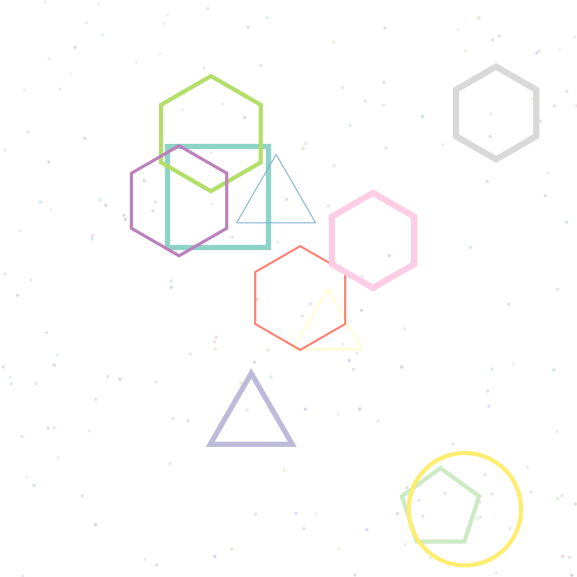[{"shape": "square", "thickness": 2.5, "radius": 0.44, "center": [0.377, 0.659]}, {"shape": "triangle", "thickness": 0.5, "radius": 0.35, "center": [0.567, 0.429]}, {"shape": "triangle", "thickness": 2.5, "radius": 0.41, "center": [0.435, 0.271]}, {"shape": "hexagon", "thickness": 1, "radius": 0.45, "center": [0.52, 0.483]}, {"shape": "triangle", "thickness": 0.5, "radius": 0.4, "center": [0.478, 0.653]}, {"shape": "hexagon", "thickness": 2, "radius": 0.5, "center": [0.365, 0.768]}, {"shape": "hexagon", "thickness": 3, "radius": 0.41, "center": [0.646, 0.583]}, {"shape": "hexagon", "thickness": 3, "radius": 0.4, "center": [0.859, 0.803]}, {"shape": "hexagon", "thickness": 1.5, "radius": 0.48, "center": [0.31, 0.651]}, {"shape": "pentagon", "thickness": 2, "radius": 0.35, "center": [0.763, 0.118]}, {"shape": "circle", "thickness": 2, "radius": 0.49, "center": [0.805, 0.117]}]